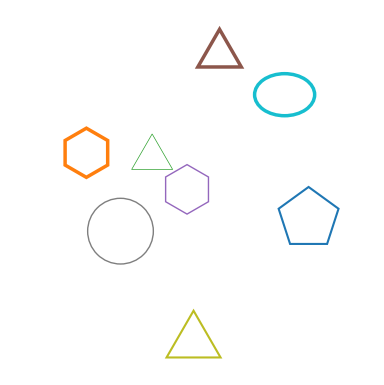[{"shape": "pentagon", "thickness": 1.5, "radius": 0.41, "center": [0.802, 0.433]}, {"shape": "hexagon", "thickness": 2.5, "radius": 0.32, "center": [0.224, 0.603]}, {"shape": "triangle", "thickness": 0.5, "radius": 0.31, "center": [0.395, 0.591]}, {"shape": "hexagon", "thickness": 1, "radius": 0.32, "center": [0.486, 0.508]}, {"shape": "triangle", "thickness": 2.5, "radius": 0.33, "center": [0.57, 0.859]}, {"shape": "circle", "thickness": 1, "radius": 0.43, "center": [0.313, 0.4]}, {"shape": "triangle", "thickness": 1.5, "radius": 0.4, "center": [0.503, 0.112]}, {"shape": "oval", "thickness": 2.5, "radius": 0.39, "center": [0.739, 0.754]}]